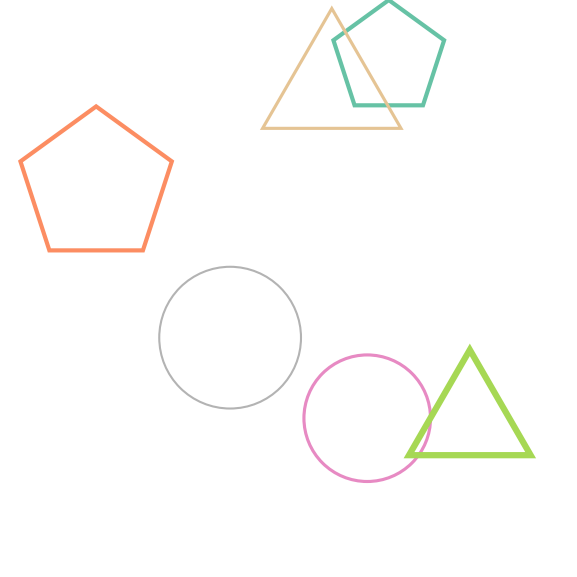[{"shape": "pentagon", "thickness": 2, "radius": 0.5, "center": [0.673, 0.898]}, {"shape": "pentagon", "thickness": 2, "radius": 0.69, "center": [0.166, 0.677]}, {"shape": "circle", "thickness": 1.5, "radius": 0.55, "center": [0.636, 0.275]}, {"shape": "triangle", "thickness": 3, "radius": 0.61, "center": [0.814, 0.272]}, {"shape": "triangle", "thickness": 1.5, "radius": 0.69, "center": [0.575, 0.846]}, {"shape": "circle", "thickness": 1, "radius": 0.61, "center": [0.398, 0.414]}]